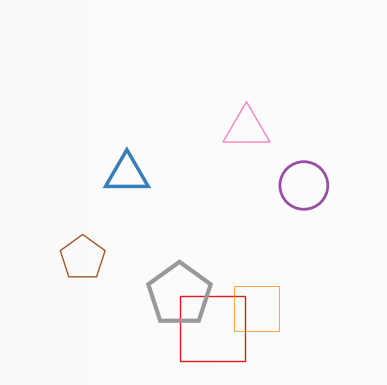[{"shape": "square", "thickness": 1, "radius": 0.42, "center": [0.548, 0.147]}, {"shape": "triangle", "thickness": 2.5, "radius": 0.32, "center": [0.327, 0.548]}, {"shape": "circle", "thickness": 2, "radius": 0.31, "center": [0.784, 0.518]}, {"shape": "square", "thickness": 0.5, "radius": 0.29, "center": [0.663, 0.198]}, {"shape": "pentagon", "thickness": 1, "radius": 0.3, "center": [0.213, 0.33]}, {"shape": "triangle", "thickness": 1, "radius": 0.35, "center": [0.636, 0.666]}, {"shape": "pentagon", "thickness": 3, "radius": 0.42, "center": [0.463, 0.235]}]